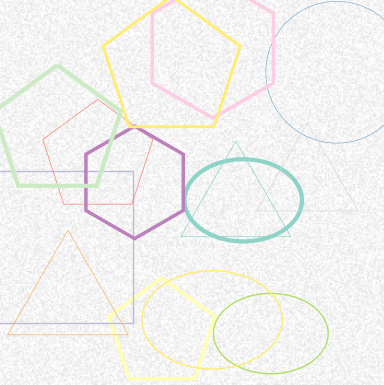[{"shape": "oval", "thickness": 3, "radius": 0.76, "center": [0.632, 0.48]}, {"shape": "triangle", "thickness": 0.5, "radius": 0.83, "center": [0.613, 0.468]}, {"shape": "pentagon", "thickness": 2.5, "radius": 0.72, "center": [0.42, 0.133]}, {"shape": "square", "thickness": 1, "radius": 0.99, "center": [0.146, 0.358]}, {"shape": "pentagon", "thickness": 0.5, "radius": 0.75, "center": [0.254, 0.591]}, {"shape": "circle", "thickness": 0.5, "radius": 0.92, "center": [0.875, 0.812]}, {"shape": "triangle", "thickness": 0.5, "radius": 0.91, "center": [0.177, 0.221]}, {"shape": "oval", "thickness": 1, "radius": 0.75, "center": [0.703, 0.134]}, {"shape": "hexagon", "thickness": 2.5, "radius": 0.91, "center": [0.553, 0.875]}, {"shape": "triangle", "thickness": 0.5, "radius": 0.76, "center": [0.799, 0.528]}, {"shape": "hexagon", "thickness": 2.5, "radius": 0.73, "center": [0.35, 0.526]}, {"shape": "pentagon", "thickness": 3, "radius": 0.87, "center": [0.149, 0.657]}, {"shape": "pentagon", "thickness": 2, "radius": 0.94, "center": [0.446, 0.822]}, {"shape": "oval", "thickness": 1, "radius": 0.91, "center": [0.551, 0.169]}]